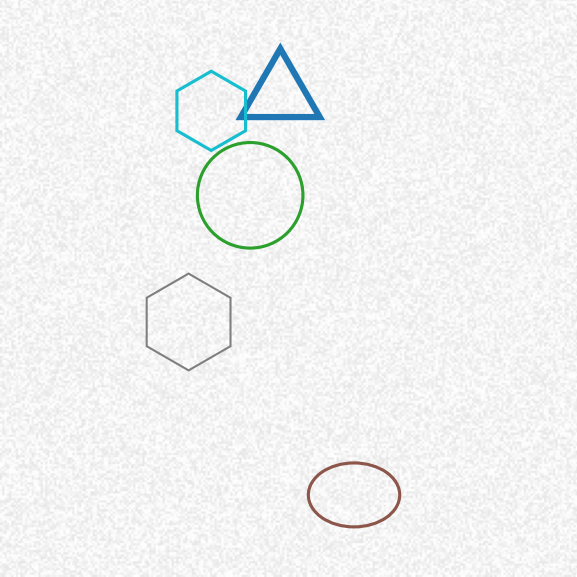[{"shape": "triangle", "thickness": 3, "radius": 0.39, "center": [0.485, 0.836]}, {"shape": "circle", "thickness": 1.5, "radius": 0.46, "center": [0.433, 0.661]}, {"shape": "oval", "thickness": 1.5, "radius": 0.4, "center": [0.613, 0.142]}, {"shape": "hexagon", "thickness": 1, "radius": 0.42, "center": [0.327, 0.442]}, {"shape": "hexagon", "thickness": 1.5, "radius": 0.34, "center": [0.366, 0.807]}]